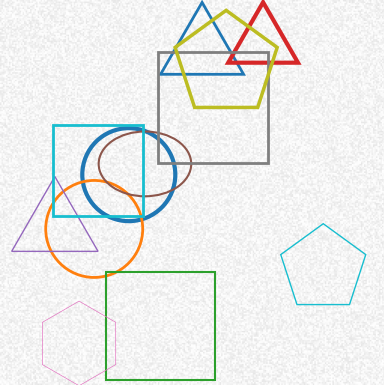[{"shape": "triangle", "thickness": 2, "radius": 0.62, "center": [0.525, 0.869]}, {"shape": "circle", "thickness": 3, "radius": 0.6, "center": [0.335, 0.546]}, {"shape": "circle", "thickness": 2, "radius": 0.63, "center": [0.245, 0.405]}, {"shape": "square", "thickness": 1.5, "radius": 0.7, "center": [0.417, 0.154]}, {"shape": "triangle", "thickness": 3, "radius": 0.52, "center": [0.683, 0.889]}, {"shape": "triangle", "thickness": 1, "radius": 0.65, "center": [0.142, 0.412]}, {"shape": "oval", "thickness": 1.5, "radius": 0.6, "center": [0.376, 0.574]}, {"shape": "hexagon", "thickness": 0.5, "radius": 0.55, "center": [0.205, 0.108]}, {"shape": "square", "thickness": 2, "radius": 0.72, "center": [0.553, 0.721]}, {"shape": "pentagon", "thickness": 2.5, "radius": 0.7, "center": [0.587, 0.834]}, {"shape": "square", "thickness": 2, "radius": 0.59, "center": [0.255, 0.558]}, {"shape": "pentagon", "thickness": 1, "radius": 0.58, "center": [0.84, 0.303]}]